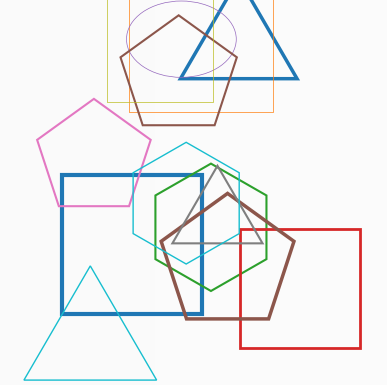[{"shape": "triangle", "thickness": 2.5, "radius": 0.87, "center": [0.616, 0.882]}, {"shape": "square", "thickness": 3, "radius": 0.9, "center": [0.341, 0.366]}, {"shape": "square", "thickness": 0.5, "radius": 0.93, "center": [0.518, 0.895]}, {"shape": "hexagon", "thickness": 1.5, "radius": 0.83, "center": [0.544, 0.41]}, {"shape": "square", "thickness": 2, "radius": 0.78, "center": [0.774, 0.25]}, {"shape": "oval", "thickness": 0.5, "radius": 0.71, "center": [0.468, 0.898]}, {"shape": "pentagon", "thickness": 1.5, "radius": 0.79, "center": [0.461, 0.802]}, {"shape": "pentagon", "thickness": 2.5, "radius": 0.9, "center": [0.587, 0.317]}, {"shape": "pentagon", "thickness": 1.5, "radius": 0.77, "center": [0.242, 0.589]}, {"shape": "triangle", "thickness": 1.5, "radius": 0.67, "center": [0.561, 0.435]}, {"shape": "square", "thickness": 0.5, "radius": 0.69, "center": [0.412, 0.871]}, {"shape": "triangle", "thickness": 1, "radius": 0.99, "center": [0.233, 0.112]}, {"shape": "hexagon", "thickness": 1, "radius": 0.79, "center": [0.48, 0.472]}]